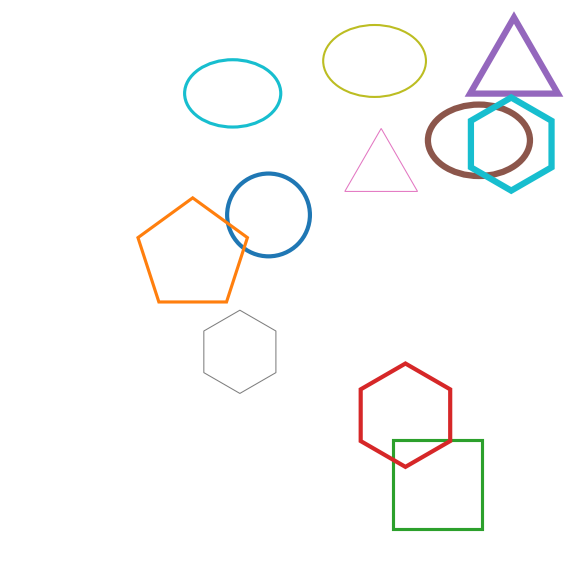[{"shape": "circle", "thickness": 2, "radius": 0.36, "center": [0.465, 0.627]}, {"shape": "pentagon", "thickness": 1.5, "radius": 0.5, "center": [0.334, 0.557]}, {"shape": "square", "thickness": 1.5, "radius": 0.39, "center": [0.758, 0.16]}, {"shape": "hexagon", "thickness": 2, "radius": 0.45, "center": [0.702, 0.28]}, {"shape": "triangle", "thickness": 3, "radius": 0.44, "center": [0.89, 0.881]}, {"shape": "oval", "thickness": 3, "radius": 0.44, "center": [0.829, 0.756]}, {"shape": "triangle", "thickness": 0.5, "radius": 0.36, "center": [0.66, 0.704]}, {"shape": "hexagon", "thickness": 0.5, "radius": 0.36, "center": [0.415, 0.39]}, {"shape": "oval", "thickness": 1, "radius": 0.44, "center": [0.649, 0.894]}, {"shape": "hexagon", "thickness": 3, "radius": 0.4, "center": [0.885, 0.75]}, {"shape": "oval", "thickness": 1.5, "radius": 0.42, "center": [0.403, 0.837]}]